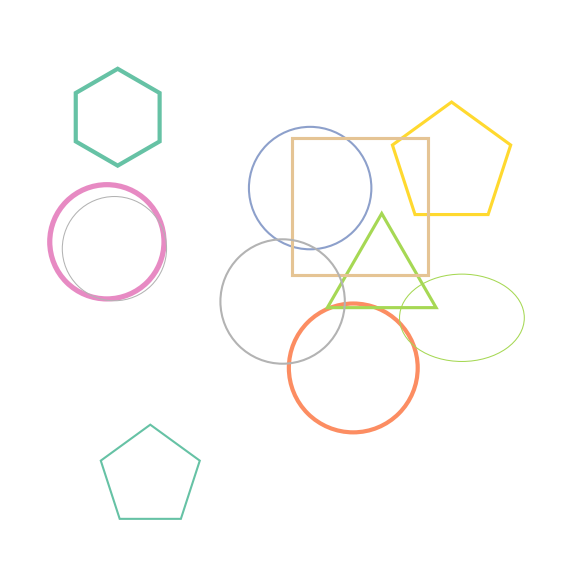[{"shape": "pentagon", "thickness": 1, "radius": 0.45, "center": [0.26, 0.174]}, {"shape": "hexagon", "thickness": 2, "radius": 0.42, "center": [0.204, 0.796]}, {"shape": "circle", "thickness": 2, "radius": 0.56, "center": [0.612, 0.362]}, {"shape": "circle", "thickness": 1, "radius": 0.53, "center": [0.537, 0.673]}, {"shape": "circle", "thickness": 2.5, "radius": 0.49, "center": [0.185, 0.58]}, {"shape": "oval", "thickness": 0.5, "radius": 0.54, "center": [0.8, 0.449]}, {"shape": "triangle", "thickness": 1.5, "radius": 0.54, "center": [0.661, 0.521]}, {"shape": "pentagon", "thickness": 1.5, "radius": 0.54, "center": [0.782, 0.715]}, {"shape": "square", "thickness": 1.5, "radius": 0.59, "center": [0.623, 0.642]}, {"shape": "circle", "thickness": 1, "radius": 0.54, "center": [0.489, 0.477]}, {"shape": "circle", "thickness": 0.5, "radius": 0.45, "center": [0.198, 0.569]}]